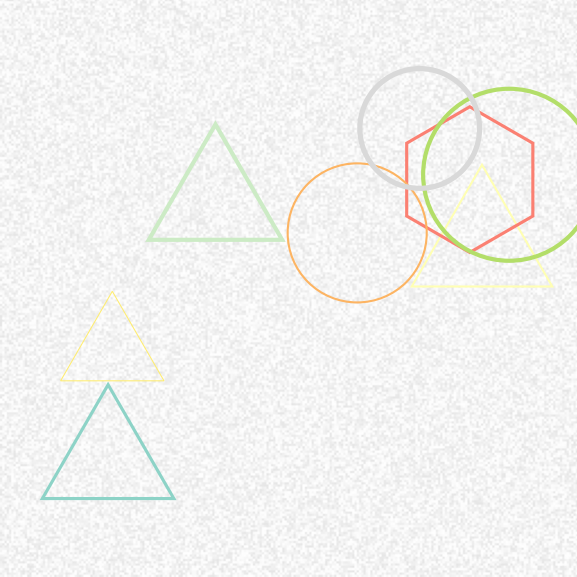[{"shape": "triangle", "thickness": 1.5, "radius": 0.66, "center": [0.187, 0.202]}, {"shape": "triangle", "thickness": 1, "radius": 0.7, "center": [0.835, 0.573]}, {"shape": "hexagon", "thickness": 1.5, "radius": 0.63, "center": [0.813, 0.688]}, {"shape": "circle", "thickness": 1, "radius": 0.6, "center": [0.619, 0.596]}, {"shape": "circle", "thickness": 2, "radius": 0.74, "center": [0.882, 0.697]}, {"shape": "circle", "thickness": 2.5, "radius": 0.52, "center": [0.727, 0.777]}, {"shape": "triangle", "thickness": 2, "radius": 0.67, "center": [0.373, 0.651]}, {"shape": "triangle", "thickness": 0.5, "radius": 0.52, "center": [0.194, 0.391]}]